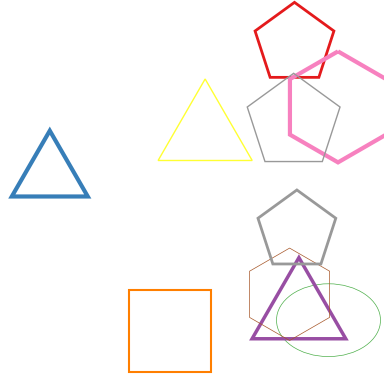[{"shape": "pentagon", "thickness": 2, "radius": 0.54, "center": [0.765, 0.886]}, {"shape": "triangle", "thickness": 3, "radius": 0.57, "center": [0.129, 0.547]}, {"shape": "oval", "thickness": 0.5, "radius": 0.68, "center": [0.853, 0.168]}, {"shape": "triangle", "thickness": 2.5, "radius": 0.7, "center": [0.776, 0.19]}, {"shape": "square", "thickness": 1.5, "radius": 0.53, "center": [0.442, 0.14]}, {"shape": "triangle", "thickness": 1, "radius": 0.71, "center": [0.533, 0.654]}, {"shape": "hexagon", "thickness": 0.5, "radius": 0.6, "center": [0.752, 0.236]}, {"shape": "hexagon", "thickness": 3, "radius": 0.72, "center": [0.878, 0.722]}, {"shape": "pentagon", "thickness": 2, "radius": 0.53, "center": [0.771, 0.4]}, {"shape": "pentagon", "thickness": 1, "radius": 0.63, "center": [0.763, 0.683]}]